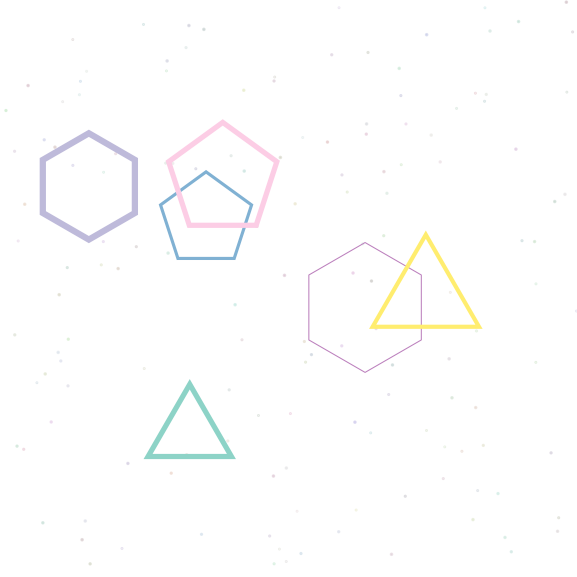[{"shape": "triangle", "thickness": 2.5, "radius": 0.42, "center": [0.329, 0.25]}, {"shape": "hexagon", "thickness": 3, "radius": 0.46, "center": [0.154, 0.676]}, {"shape": "pentagon", "thickness": 1.5, "radius": 0.41, "center": [0.357, 0.619]}, {"shape": "pentagon", "thickness": 2.5, "radius": 0.49, "center": [0.386, 0.689]}, {"shape": "hexagon", "thickness": 0.5, "radius": 0.56, "center": [0.632, 0.467]}, {"shape": "triangle", "thickness": 2, "radius": 0.53, "center": [0.737, 0.486]}]